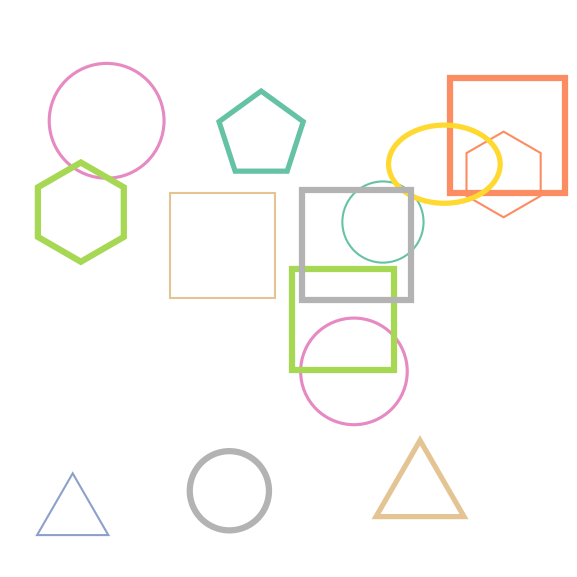[{"shape": "circle", "thickness": 1, "radius": 0.35, "center": [0.663, 0.615]}, {"shape": "pentagon", "thickness": 2.5, "radius": 0.38, "center": [0.452, 0.765]}, {"shape": "hexagon", "thickness": 1, "radius": 0.37, "center": [0.872, 0.697]}, {"shape": "square", "thickness": 3, "radius": 0.5, "center": [0.879, 0.764]}, {"shape": "triangle", "thickness": 1, "radius": 0.36, "center": [0.126, 0.108]}, {"shape": "circle", "thickness": 1.5, "radius": 0.5, "center": [0.185, 0.79]}, {"shape": "circle", "thickness": 1.5, "radius": 0.46, "center": [0.613, 0.356]}, {"shape": "square", "thickness": 3, "radius": 0.44, "center": [0.593, 0.446]}, {"shape": "hexagon", "thickness": 3, "radius": 0.43, "center": [0.14, 0.632]}, {"shape": "oval", "thickness": 2.5, "radius": 0.48, "center": [0.769, 0.715]}, {"shape": "square", "thickness": 1, "radius": 0.45, "center": [0.385, 0.575]}, {"shape": "triangle", "thickness": 2.5, "radius": 0.44, "center": [0.727, 0.149]}, {"shape": "square", "thickness": 3, "radius": 0.47, "center": [0.617, 0.575]}, {"shape": "circle", "thickness": 3, "radius": 0.34, "center": [0.397, 0.149]}]